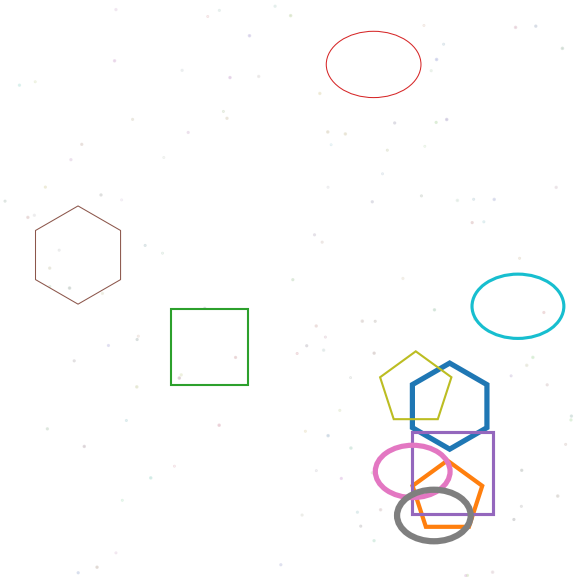[{"shape": "hexagon", "thickness": 2.5, "radius": 0.37, "center": [0.779, 0.296]}, {"shape": "pentagon", "thickness": 2, "radius": 0.32, "center": [0.775, 0.138]}, {"shape": "square", "thickness": 1, "radius": 0.33, "center": [0.363, 0.398]}, {"shape": "oval", "thickness": 0.5, "radius": 0.41, "center": [0.647, 0.888]}, {"shape": "square", "thickness": 1.5, "radius": 0.35, "center": [0.783, 0.18]}, {"shape": "hexagon", "thickness": 0.5, "radius": 0.43, "center": [0.135, 0.557]}, {"shape": "oval", "thickness": 2.5, "radius": 0.32, "center": [0.715, 0.183]}, {"shape": "oval", "thickness": 3, "radius": 0.32, "center": [0.751, 0.106]}, {"shape": "pentagon", "thickness": 1, "radius": 0.32, "center": [0.72, 0.326]}, {"shape": "oval", "thickness": 1.5, "radius": 0.4, "center": [0.897, 0.469]}]